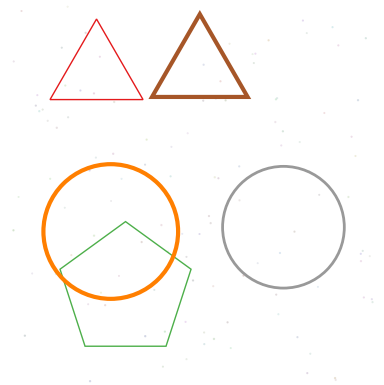[{"shape": "triangle", "thickness": 1, "radius": 0.7, "center": [0.251, 0.811]}, {"shape": "pentagon", "thickness": 1, "radius": 0.89, "center": [0.326, 0.245]}, {"shape": "circle", "thickness": 3, "radius": 0.87, "center": [0.288, 0.399]}, {"shape": "triangle", "thickness": 3, "radius": 0.72, "center": [0.519, 0.82]}, {"shape": "circle", "thickness": 2, "radius": 0.79, "center": [0.736, 0.41]}]